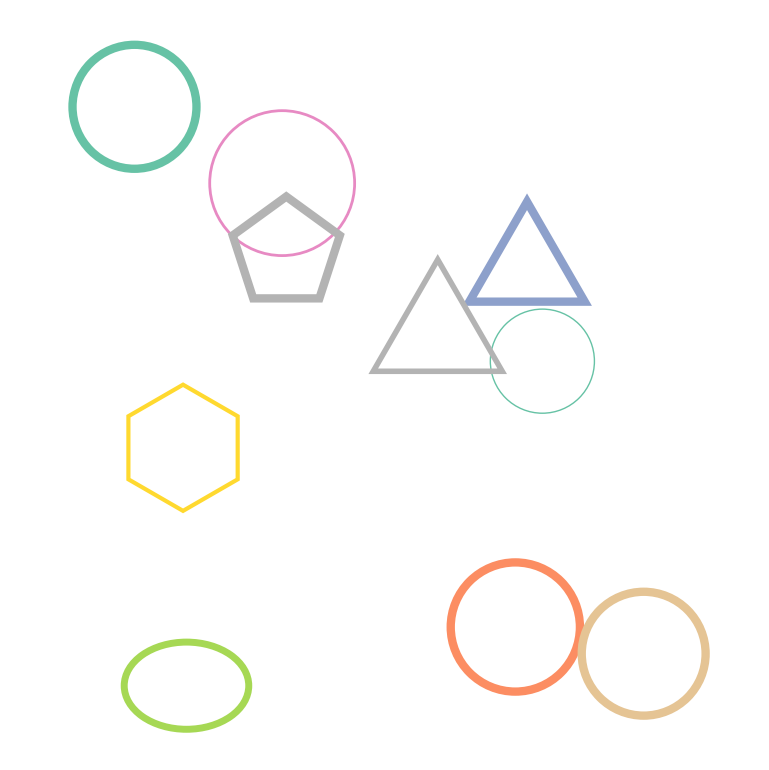[{"shape": "circle", "thickness": 0.5, "radius": 0.34, "center": [0.704, 0.531]}, {"shape": "circle", "thickness": 3, "radius": 0.4, "center": [0.175, 0.861]}, {"shape": "circle", "thickness": 3, "radius": 0.42, "center": [0.669, 0.186]}, {"shape": "triangle", "thickness": 3, "radius": 0.43, "center": [0.684, 0.651]}, {"shape": "circle", "thickness": 1, "radius": 0.47, "center": [0.366, 0.762]}, {"shape": "oval", "thickness": 2.5, "radius": 0.4, "center": [0.242, 0.109]}, {"shape": "hexagon", "thickness": 1.5, "radius": 0.41, "center": [0.238, 0.418]}, {"shape": "circle", "thickness": 3, "radius": 0.4, "center": [0.836, 0.151]}, {"shape": "pentagon", "thickness": 3, "radius": 0.37, "center": [0.372, 0.672]}, {"shape": "triangle", "thickness": 2, "radius": 0.48, "center": [0.568, 0.566]}]